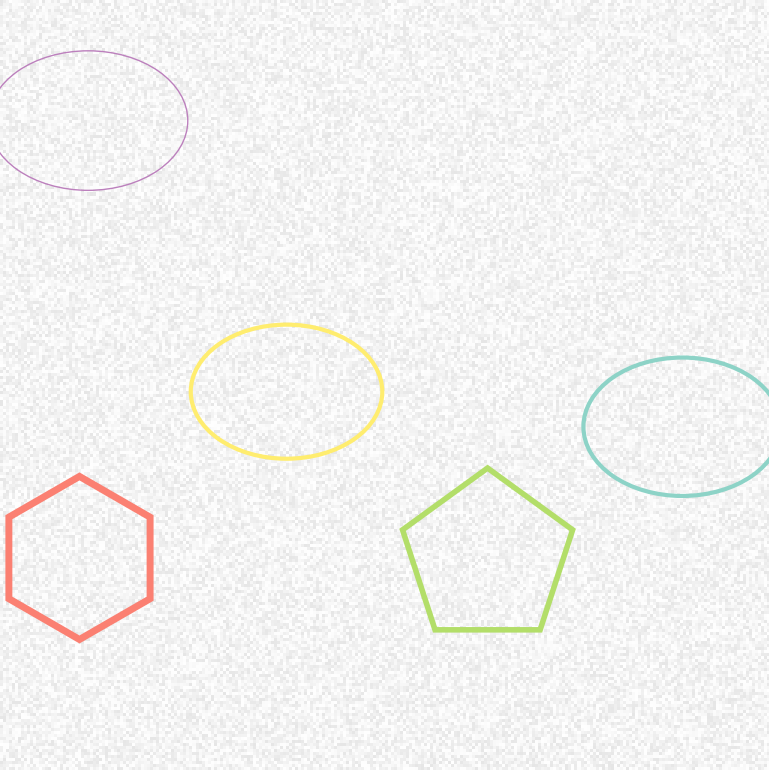[{"shape": "oval", "thickness": 1.5, "radius": 0.64, "center": [0.886, 0.446]}, {"shape": "hexagon", "thickness": 2.5, "radius": 0.53, "center": [0.103, 0.275]}, {"shape": "pentagon", "thickness": 2, "radius": 0.58, "center": [0.633, 0.276]}, {"shape": "oval", "thickness": 0.5, "radius": 0.65, "center": [0.114, 0.843]}, {"shape": "oval", "thickness": 1.5, "radius": 0.62, "center": [0.372, 0.491]}]